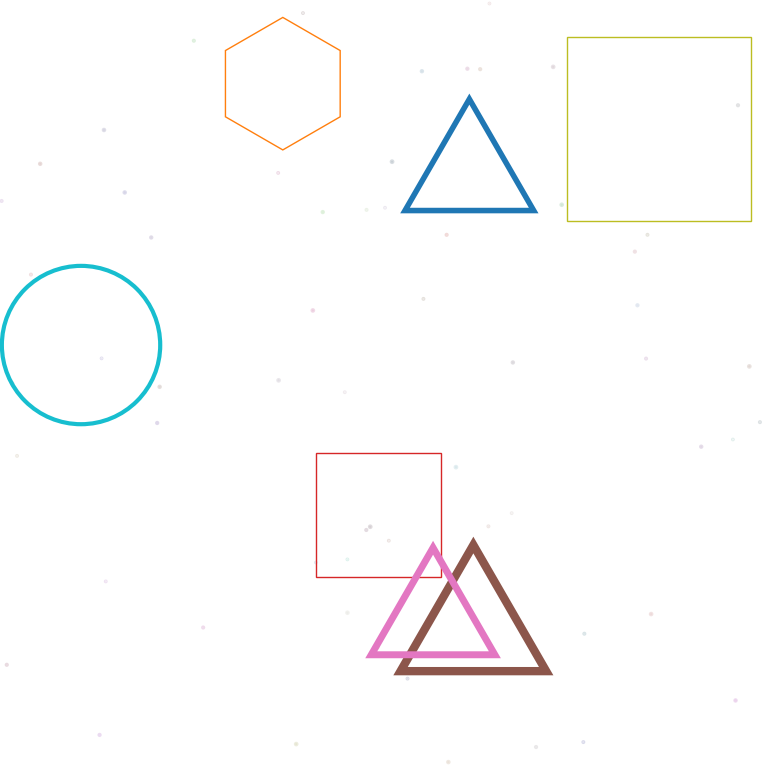[{"shape": "triangle", "thickness": 2, "radius": 0.48, "center": [0.61, 0.775]}, {"shape": "hexagon", "thickness": 0.5, "radius": 0.43, "center": [0.367, 0.891]}, {"shape": "square", "thickness": 0.5, "radius": 0.4, "center": [0.492, 0.331]}, {"shape": "triangle", "thickness": 3, "radius": 0.55, "center": [0.615, 0.183]}, {"shape": "triangle", "thickness": 2.5, "radius": 0.46, "center": [0.562, 0.196]}, {"shape": "square", "thickness": 0.5, "radius": 0.6, "center": [0.856, 0.833]}, {"shape": "circle", "thickness": 1.5, "radius": 0.51, "center": [0.105, 0.552]}]